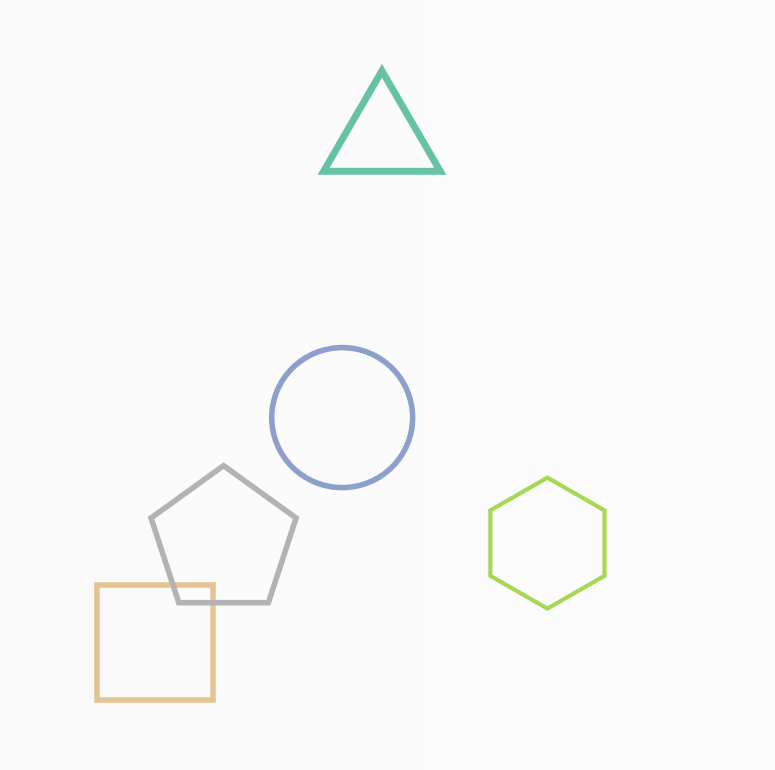[{"shape": "triangle", "thickness": 2.5, "radius": 0.43, "center": [0.493, 0.821]}, {"shape": "circle", "thickness": 2, "radius": 0.45, "center": [0.442, 0.458]}, {"shape": "hexagon", "thickness": 1.5, "radius": 0.43, "center": [0.706, 0.295]}, {"shape": "square", "thickness": 2, "radius": 0.37, "center": [0.2, 0.166]}, {"shape": "pentagon", "thickness": 2, "radius": 0.49, "center": [0.288, 0.297]}]